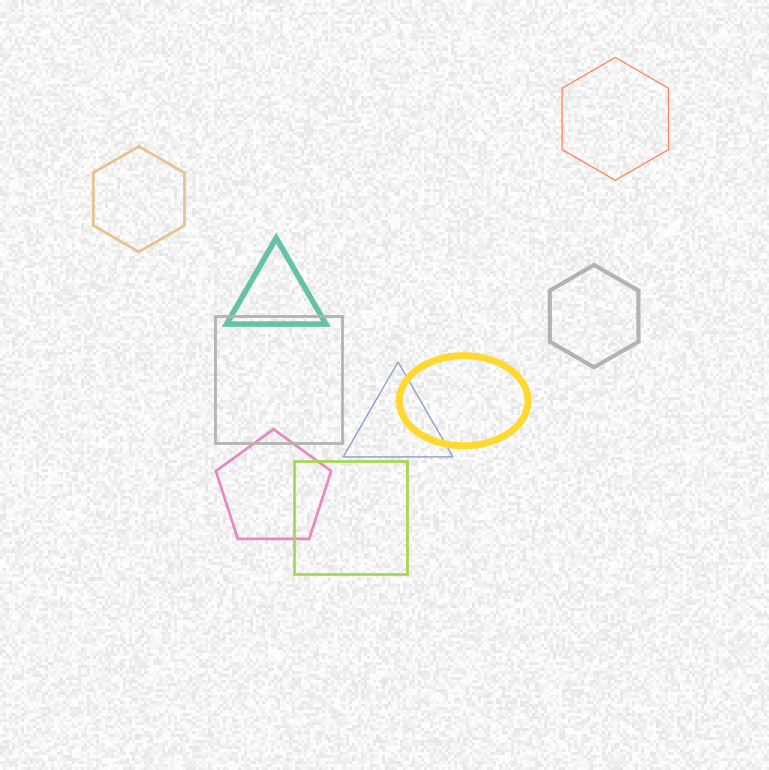[{"shape": "triangle", "thickness": 2, "radius": 0.37, "center": [0.359, 0.616]}, {"shape": "hexagon", "thickness": 0.5, "radius": 0.4, "center": [0.799, 0.846]}, {"shape": "triangle", "thickness": 0.5, "radius": 0.41, "center": [0.517, 0.448]}, {"shape": "pentagon", "thickness": 1, "radius": 0.39, "center": [0.355, 0.364]}, {"shape": "square", "thickness": 1, "radius": 0.37, "center": [0.455, 0.328]}, {"shape": "oval", "thickness": 2.5, "radius": 0.42, "center": [0.602, 0.48]}, {"shape": "hexagon", "thickness": 1, "radius": 0.34, "center": [0.18, 0.741]}, {"shape": "hexagon", "thickness": 1.5, "radius": 0.33, "center": [0.772, 0.589]}, {"shape": "square", "thickness": 1, "radius": 0.41, "center": [0.362, 0.507]}]